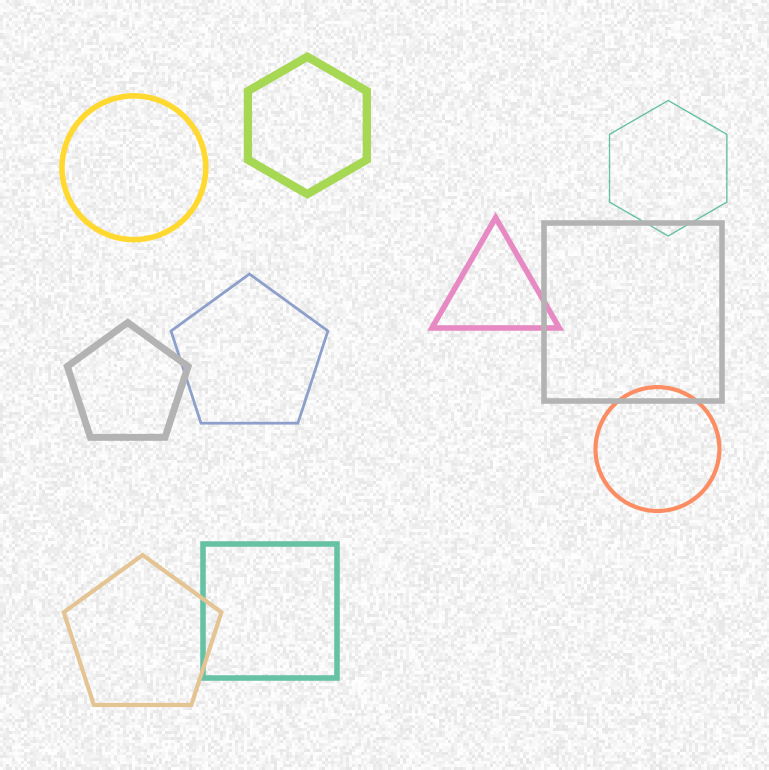[{"shape": "hexagon", "thickness": 0.5, "radius": 0.44, "center": [0.868, 0.782]}, {"shape": "square", "thickness": 2, "radius": 0.44, "center": [0.35, 0.206]}, {"shape": "circle", "thickness": 1.5, "radius": 0.4, "center": [0.854, 0.417]}, {"shape": "pentagon", "thickness": 1, "radius": 0.54, "center": [0.324, 0.537]}, {"shape": "triangle", "thickness": 2, "radius": 0.48, "center": [0.644, 0.622]}, {"shape": "hexagon", "thickness": 3, "radius": 0.45, "center": [0.399, 0.837]}, {"shape": "circle", "thickness": 2, "radius": 0.47, "center": [0.174, 0.782]}, {"shape": "pentagon", "thickness": 1.5, "radius": 0.54, "center": [0.185, 0.172]}, {"shape": "square", "thickness": 2, "radius": 0.58, "center": [0.823, 0.595]}, {"shape": "pentagon", "thickness": 2.5, "radius": 0.41, "center": [0.166, 0.499]}]